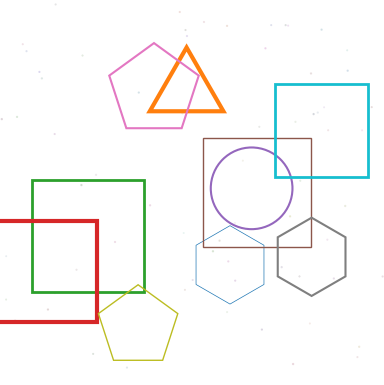[{"shape": "hexagon", "thickness": 0.5, "radius": 0.51, "center": [0.597, 0.312]}, {"shape": "triangle", "thickness": 3, "radius": 0.55, "center": [0.485, 0.766]}, {"shape": "square", "thickness": 2, "radius": 0.73, "center": [0.228, 0.386]}, {"shape": "square", "thickness": 3, "radius": 0.65, "center": [0.122, 0.295]}, {"shape": "circle", "thickness": 1.5, "radius": 0.53, "center": [0.654, 0.511]}, {"shape": "square", "thickness": 1, "radius": 0.71, "center": [0.668, 0.5]}, {"shape": "pentagon", "thickness": 1.5, "radius": 0.61, "center": [0.4, 0.766]}, {"shape": "hexagon", "thickness": 1.5, "radius": 0.51, "center": [0.809, 0.333]}, {"shape": "pentagon", "thickness": 1, "radius": 0.54, "center": [0.359, 0.152]}, {"shape": "square", "thickness": 2, "radius": 0.61, "center": [0.835, 0.66]}]